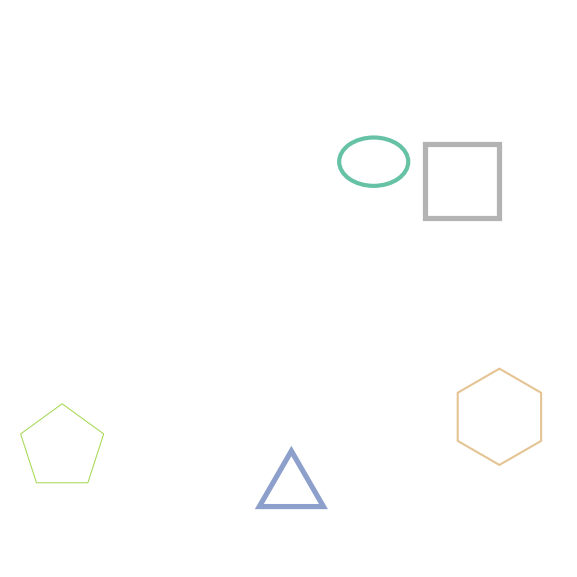[{"shape": "oval", "thickness": 2, "radius": 0.3, "center": [0.647, 0.719]}, {"shape": "triangle", "thickness": 2.5, "radius": 0.32, "center": [0.505, 0.154]}, {"shape": "pentagon", "thickness": 0.5, "radius": 0.38, "center": [0.108, 0.224]}, {"shape": "hexagon", "thickness": 1, "radius": 0.42, "center": [0.865, 0.277]}, {"shape": "square", "thickness": 2.5, "radius": 0.32, "center": [0.8, 0.685]}]